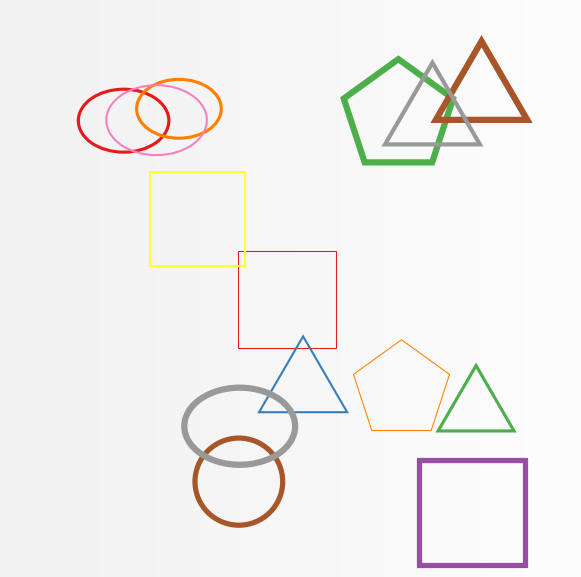[{"shape": "oval", "thickness": 1.5, "radius": 0.39, "center": [0.213, 0.79]}, {"shape": "square", "thickness": 0.5, "radius": 0.42, "center": [0.493, 0.48]}, {"shape": "triangle", "thickness": 1, "radius": 0.44, "center": [0.521, 0.329]}, {"shape": "triangle", "thickness": 1.5, "radius": 0.38, "center": [0.819, 0.291]}, {"shape": "pentagon", "thickness": 3, "radius": 0.49, "center": [0.685, 0.798]}, {"shape": "square", "thickness": 2.5, "radius": 0.46, "center": [0.812, 0.112]}, {"shape": "pentagon", "thickness": 0.5, "radius": 0.43, "center": [0.691, 0.324]}, {"shape": "oval", "thickness": 1.5, "radius": 0.36, "center": [0.308, 0.811]}, {"shape": "square", "thickness": 1, "radius": 0.41, "center": [0.34, 0.62]}, {"shape": "circle", "thickness": 2.5, "radius": 0.38, "center": [0.411, 0.165]}, {"shape": "triangle", "thickness": 3, "radius": 0.45, "center": [0.828, 0.837]}, {"shape": "oval", "thickness": 1, "radius": 0.43, "center": [0.269, 0.791]}, {"shape": "triangle", "thickness": 2, "radius": 0.47, "center": [0.744, 0.796]}, {"shape": "oval", "thickness": 3, "radius": 0.48, "center": [0.412, 0.261]}]